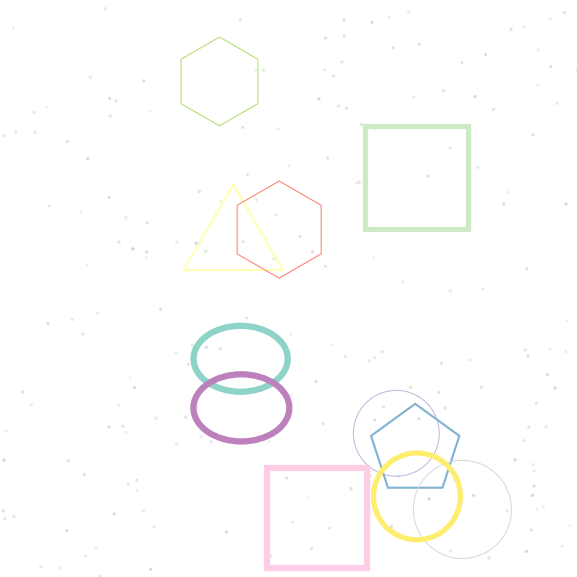[{"shape": "oval", "thickness": 3, "radius": 0.41, "center": [0.417, 0.378]}, {"shape": "triangle", "thickness": 1, "radius": 0.5, "center": [0.404, 0.581]}, {"shape": "circle", "thickness": 0.5, "radius": 0.37, "center": [0.686, 0.249]}, {"shape": "hexagon", "thickness": 0.5, "radius": 0.42, "center": [0.483, 0.602]}, {"shape": "pentagon", "thickness": 1, "radius": 0.4, "center": [0.719, 0.22]}, {"shape": "hexagon", "thickness": 0.5, "radius": 0.38, "center": [0.38, 0.858]}, {"shape": "square", "thickness": 3, "radius": 0.43, "center": [0.549, 0.102]}, {"shape": "circle", "thickness": 0.5, "radius": 0.42, "center": [0.801, 0.117]}, {"shape": "oval", "thickness": 3, "radius": 0.42, "center": [0.418, 0.293]}, {"shape": "square", "thickness": 2.5, "radius": 0.45, "center": [0.722, 0.692]}, {"shape": "circle", "thickness": 2.5, "radius": 0.38, "center": [0.722, 0.14]}]